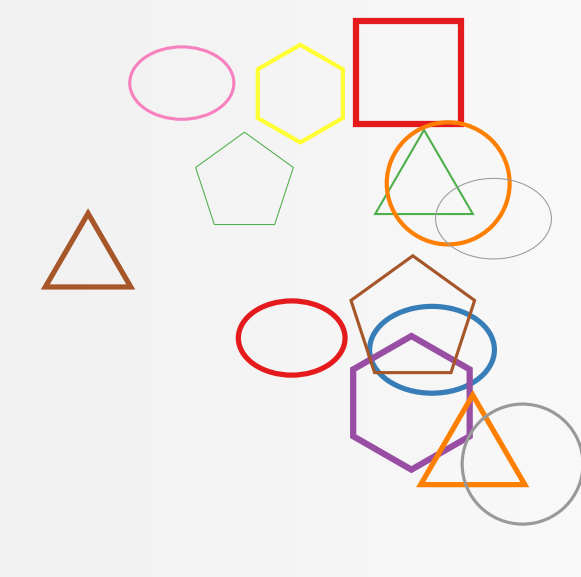[{"shape": "oval", "thickness": 2.5, "radius": 0.46, "center": [0.502, 0.414]}, {"shape": "square", "thickness": 3, "radius": 0.45, "center": [0.703, 0.874]}, {"shape": "oval", "thickness": 2.5, "radius": 0.54, "center": [0.743, 0.393]}, {"shape": "triangle", "thickness": 1, "radius": 0.49, "center": [0.729, 0.677]}, {"shape": "pentagon", "thickness": 0.5, "radius": 0.44, "center": [0.421, 0.682]}, {"shape": "hexagon", "thickness": 3, "radius": 0.58, "center": [0.708, 0.302]}, {"shape": "triangle", "thickness": 2.5, "radius": 0.52, "center": [0.813, 0.212]}, {"shape": "circle", "thickness": 2, "radius": 0.53, "center": [0.771, 0.682]}, {"shape": "hexagon", "thickness": 2, "radius": 0.42, "center": [0.517, 0.837]}, {"shape": "triangle", "thickness": 2.5, "radius": 0.42, "center": [0.151, 0.545]}, {"shape": "pentagon", "thickness": 1.5, "radius": 0.56, "center": [0.71, 0.444]}, {"shape": "oval", "thickness": 1.5, "radius": 0.45, "center": [0.313, 0.855]}, {"shape": "circle", "thickness": 1.5, "radius": 0.52, "center": [0.899, 0.195]}, {"shape": "oval", "thickness": 0.5, "radius": 0.5, "center": [0.849, 0.62]}]